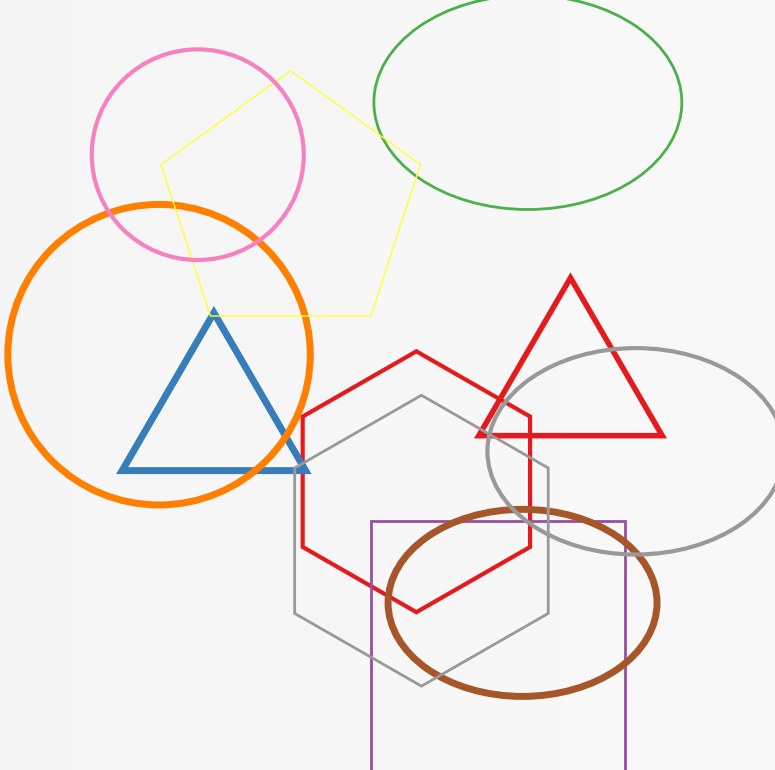[{"shape": "hexagon", "thickness": 1.5, "radius": 0.85, "center": [0.537, 0.374]}, {"shape": "triangle", "thickness": 2, "radius": 0.68, "center": [0.736, 0.503]}, {"shape": "triangle", "thickness": 2.5, "radius": 0.68, "center": [0.276, 0.457]}, {"shape": "oval", "thickness": 1, "radius": 0.99, "center": [0.681, 0.867]}, {"shape": "square", "thickness": 1, "radius": 0.82, "center": [0.642, 0.16]}, {"shape": "circle", "thickness": 2.5, "radius": 0.98, "center": [0.205, 0.539]}, {"shape": "pentagon", "thickness": 0.5, "radius": 0.88, "center": [0.375, 0.732]}, {"shape": "oval", "thickness": 2.5, "radius": 0.87, "center": [0.674, 0.217]}, {"shape": "circle", "thickness": 1.5, "radius": 0.68, "center": [0.255, 0.799]}, {"shape": "hexagon", "thickness": 1, "radius": 0.94, "center": [0.544, 0.298]}, {"shape": "oval", "thickness": 1.5, "radius": 0.96, "center": [0.82, 0.414]}]